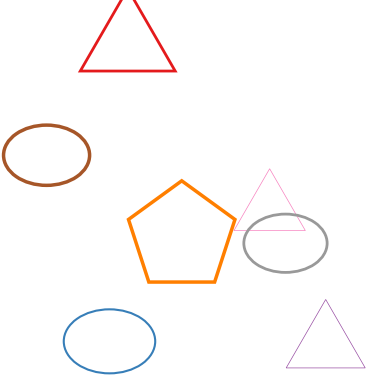[{"shape": "triangle", "thickness": 2, "radius": 0.71, "center": [0.332, 0.887]}, {"shape": "oval", "thickness": 1.5, "radius": 0.59, "center": [0.284, 0.113]}, {"shape": "triangle", "thickness": 0.5, "radius": 0.59, "center": [0.846, 0.104]}, {"shape": "pentagon", "thickness": 2.5, "radius": 0.73, "center": [0.472, 0.385]}, {"shape": "oval", "thickness": 2.5, "radius": 0.56, "center": [0.121, 0.597]}, {"shape": "triangle", "thickness": 0.5, "radius": 0.54, "center": [0.7, 0.455]}, {"shape": "oval", "thickness": 2, "radius": 0.54, "center": [0.742, 0.368]}]